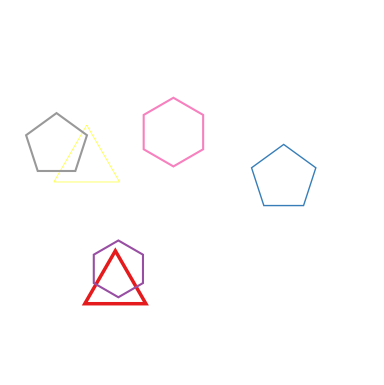[{"shape": "triangle", "thickness": 2.5, "radius": 0.46, "center": [0.3, 0.257]}, {"shape": "pentagon", "thickness": 1, "radius": 0.44, "center": [0.737, 0.537]}, {"shape": "hexagon", "thickness": 1.5, "radius": 0.37, "center": [0.307, 0.302]}, {"shape": "triangle", "thickness": 0.5, "radius": 0.49, "center": [0.225, 0.577]}, {"shape": "hexagon", "thickness": 1.5, "radius": 0.45, "center": [0.45, 0.657]}, {"shape": "pentagon", "thickness": 1.5, "radius": 0.42, "center": [0.147, 0.623]}]